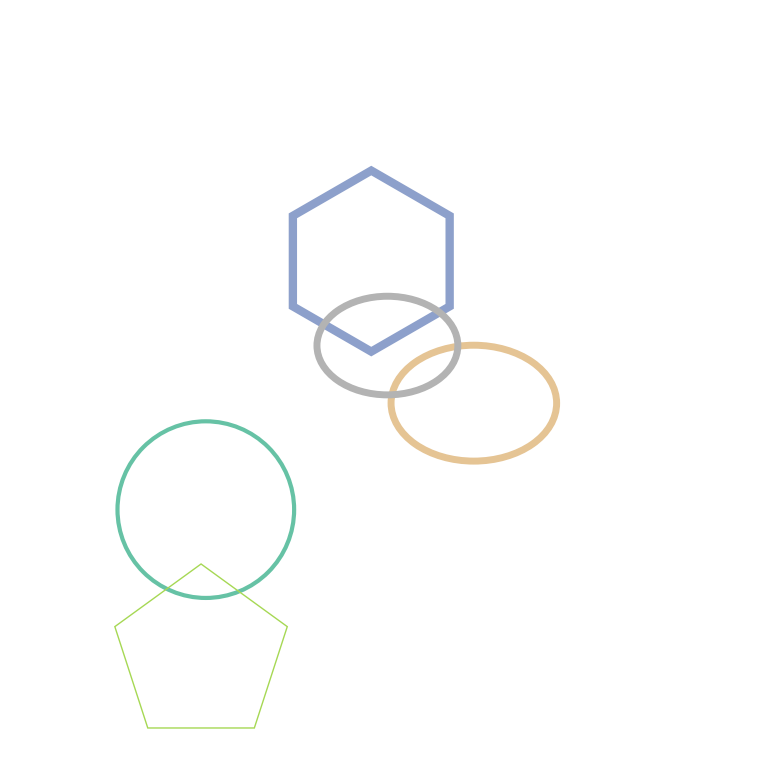[{"shape": "circle", "thickness": 1.5, "radius": 0.57, "center": [0.267, 0.338]}, {"shape": "hexagon", "thickness": 3, "radius": 0.59, "center": [0.482, 0.661]}, {"shape": "pentagon", "thickness": 0.5, "radius": 0.59, "center": [0.261, 0.15]}, {"shape": "oval", "thickness": 2.5, "radius": 0.54, "center": [0.615, 0.476]}, {"shape": "oval", "thickness": 2.5, "radius": 0.46, "center": [0.503, 0.551]}]